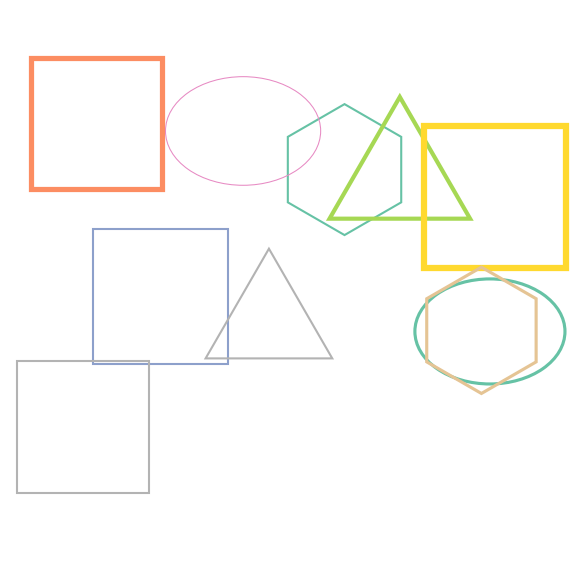[{"shape": "hexagon", "thickness": 1, "radius": 0.57, "center": [0.597, 0.705]}, {"shape": "oval", "thickness": 1.5, "radius": 0.65, "center": [0.848, 0.425]}, {"shape": "square", "thickness": 2.5, "radius": 0.57, "center": [0.167, 0.786]}, {"shape": "square", "thickness": 1, "radius": 0.58, "center": [0.278, 0.486]}, {"shape": "oval", "thickness": 0.5, "radius": 0.67, "center": [0.421, 0.772]}, {"shape": "triangle", "thickness": 2, "radius": 0.7, "center": [0.692, 0.691]}, {"shape": "square", "thickness": 3, "radius": 0.62, "center": [0.858, 0.658]}, {"shape": "hexagon", "thickness": 1.5, "radius": 0.55, "center": [0.834, 0.427]}, {"shape": "square", "thickness": 1, "radius": 0.57, "center": [0.143, 0.259]}, {"shape": "triangle", "thickness": 1, "radius": 0.63, "center": [0.466, 0.442]}]